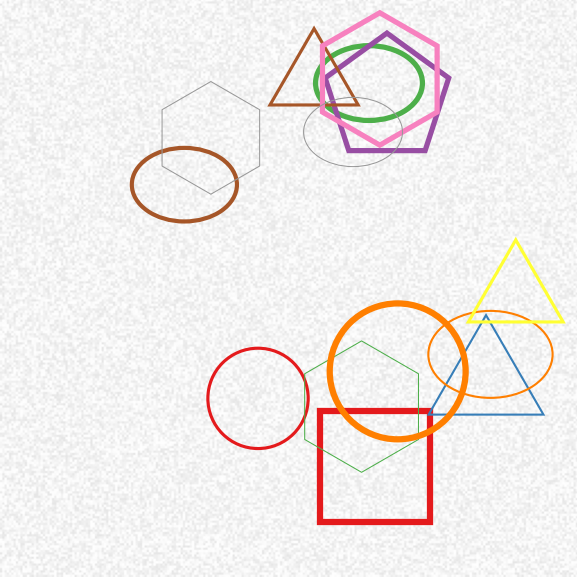[{"shape": "circle", "thickness": 1.5, "radius": 0.43, "center": [0.447, 0.309]}, {"shape": "square", "thickness": 3, "radius": 0.48, "center": [0.65, 0.191]}, {"shape": "triangle", "thickness": 1, "radius": 0.57, "center": [0.842, 0.339]}, {"shape": "oval", "thickness": 2.5, "radius": 0.46, "center": [0.639, 0.855]}, {"shape": "hexagon", "thickness": 0.5, "radius": 0.57, "center": [0.626, 0.295]}, {"shape": "pentagon", "thickness": 2.5, "radius": 0.56, "center": [0.67, 0.829]}, {"shape": "circle", "thickness": 3, "radius": 0.59, "center": [0.689, 0.356]}, {"shape": "oval", "thickness": 1, "radius": 0.54, "center": [0.849, 0.385]}, {"shape": "triangle", "thickness": 1.5, "radius": 0.47, "center": [0.893, 0.489]}, {"shape": "oval", "thickness": 2, "radius": 0.46, "center": [0.319, 0.679]}, {"shape": "triangle", "thickness": 1.5, "radius": 0.44, "center": [0.544, 0.861]}, {"shape": "hexagon", "thickness": 2.5, "radius": 0.57, "center": [0.658, 0.862]}, {"shape": "oval", "thickness": 0.5, "radius": 0.43, "center": [0.611, 0.771]}, {"shape": "hexagon", "thickness": 0.5, "radius": 0.49, "center": [0.365, 0.76]}]